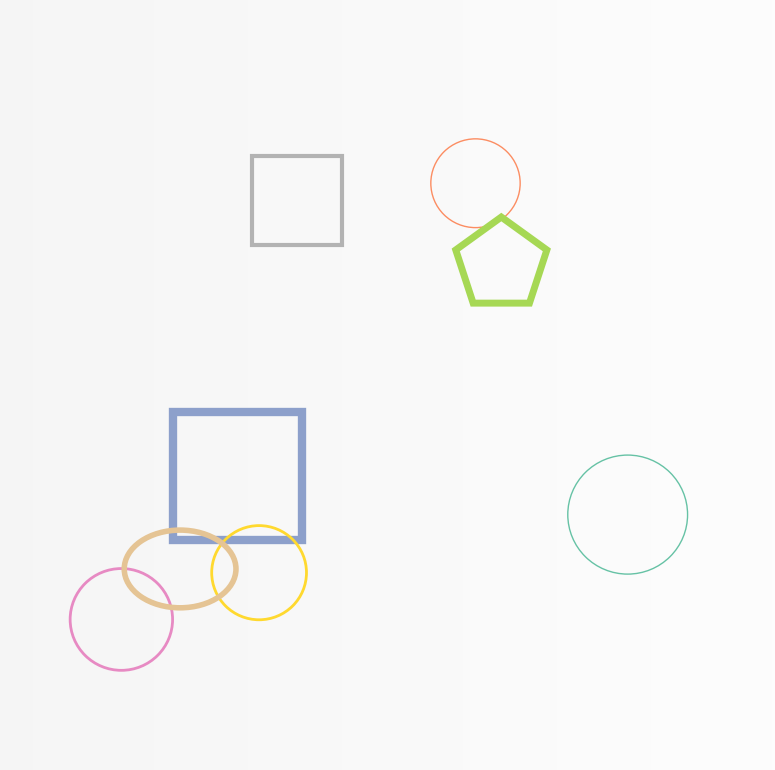[{"shape": "circle", "thickness": 0.5, "radius": 0.39, "center": [0.81, 0.332]}, {"shape": "circle", "thickness": 0.5, "radius": 0.29, "center": [0.614, 0.762]}, {"shape": "square", "thickness": 3, "radius": 0.41, "center": [0.307, 0.382]}, {"shape": "circle", "thickness": 1, "radius": 0.33, "center": [0.157, 0.196]}, {"shape": "pentagon", "thickness": 2.5, "radius": 0.31, "center": [0.647, 0.656]}, {"shape": "circle", "thickness": 1, "radius": 0.31, "center": [0.334, 0.256]}, {"shape": "oval", "thickness": 2, "radius": 0.36, "center": [0.232, 0.261]}, {"shape": "square", "thickness": 1.5, "radius": 0.29, "center": [0.383, 0.74]}]